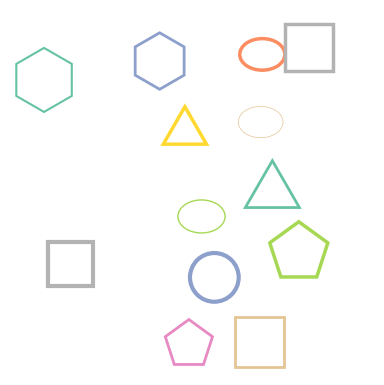[{"shape": "triangle", "thickness": 2, "radius": 0.41, "center": [0.707, 0.501]}, {"shape": "hexagon", "thickness": 1.5, "radius": 0.42, "center": [0.114, 0.792]}, {"shape": "oval", "thickness": 2.5, "radius": 0.29, "center": [0.681, 0.859]}, {"shape": "hexagon", "thickness": 2, "radius": 0.37, "center": [0.415, 0.841]}, {"shape": "circle", "thickness": 3, "radius": 0.32, "center": [0.557, 0.28]}, {"shape": "pentagon", "thickness": 2, "radius": 0.32, "center": [0.491, 0.106]}, {"shape": "pentagon", "thickness": 2.5, "radius": 0.4, "center": [0.776, 0.345]}, {"shape": "oval", "thickness": 1, "radius": 0.31, "center": [0.523, 0.438]}, {"shape": "triangle", "thickness": 2.5, "radius": 0.32, "center": [0.48, 0.658]}, {"shape": "oval", "thickness": 0.5, "radius": 0.29, "center": [0.677, 0.683]}, {"shape": "square", "thickness": 2, "radius": 0.32, "center": [0.674, 0.111]}, {"shape": "square", "thickness": 2.5, "radius": 0.31, "center": [0.802, 0.877]}, {"shape": "square", "thickness": 3, "radius": 0.29, "center": [0.184, 0.314]}]